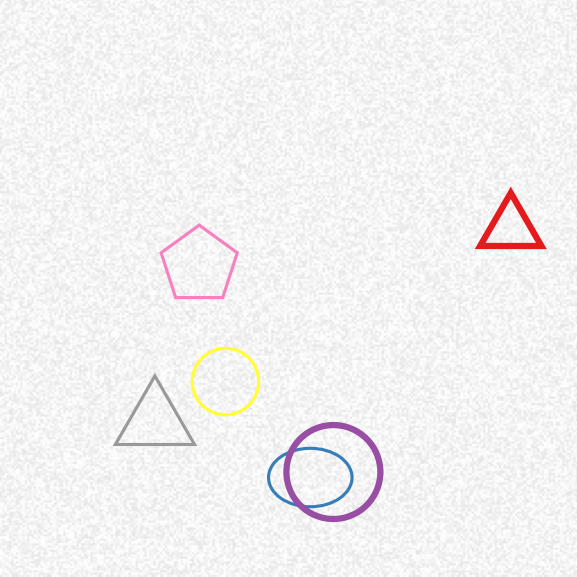[{"shape": "triangle", "thickness": 3, "radius": 0.31, "center": [0.884, 0.604]}, {"shape": "oval", "thickness": 1.5, "radius": 0.36, "center": [0.537, 0.172]}, {"shape": "circle", "thickness": 3, "radius": 0.41, "center": [0.577, 0.182]}, {"shape": "circle", "thickness": 1.5, "radius": 0.29, "center": [0.39, 0.338]}, {"shape": "pentagon", "thickness": 1.5, "radius": 0.35, "center": [0.345, 0.54]}, {"shape": "triangle", "thickness": 1.5, "radius": 0.4, "center": [0.268, 0.269]}]